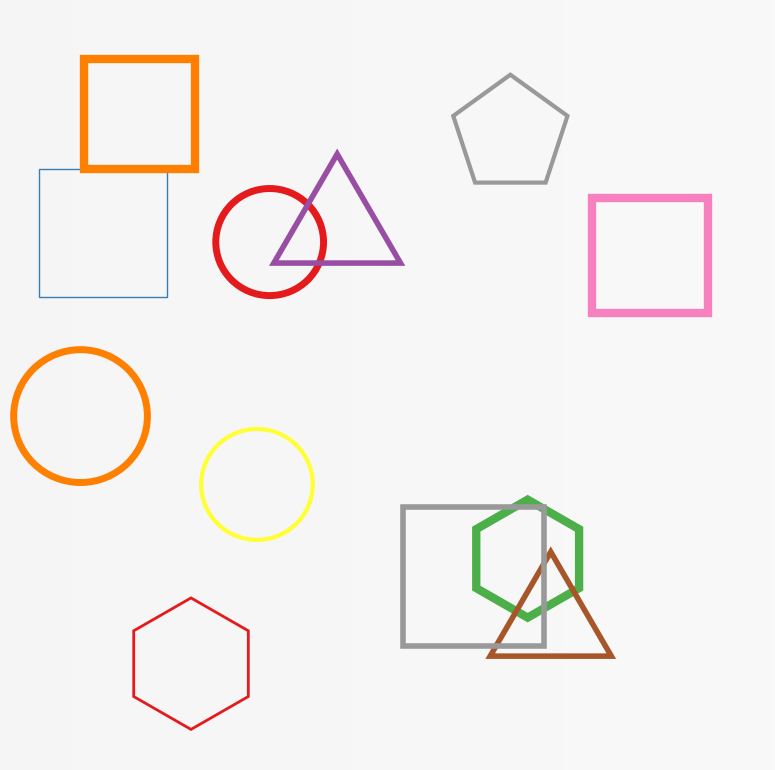[{"shape": "circle", "thickness": 2.5, "radius": 0.35, "center": [0.348, 0.686]}, {"shape": "hexagon", "thickness": 1, "radius": 0.43, "center": [0.246, 0.138]}, {"shape": "square", "thickness": 0.5, "radius": 0.41, "center": [0.133, 0.698]}, {"shape": "hexagon", "thickness": 3, "radius": 0.38, "center": [0.681, 0.275]}, {"shape": "triangle", "thickness": 2, "radius": 0.47, "center": [0.435, 0.706]}, {"shape": "circle", "thickness": 2.5, "radius": 0.43, "center": [0.104, 0.46]}, {"shape": "square", "thickness": 3, "radius": 0.36, "center": [0.18, 0.852]}, {"shape": "circle", "thickness": 1.5, "radius": 0.36, "center": [0.332, 0.371]}, {"shape": "triangle", "thickness": 2, "radius": 0.45, "center": [0.711, 0.193]}, {"shape": "square", "thickness": 3, "radius": 0.37, "center": [0.839, 0.669]}, {"shape": "square", "thickness": 2, "radius": 0.45, "center": [0.611, 0.251]}, {"shape": "pentagon", "thickness": 1.5, "radius": 0.39, "center": [0.659, 0.826]}]